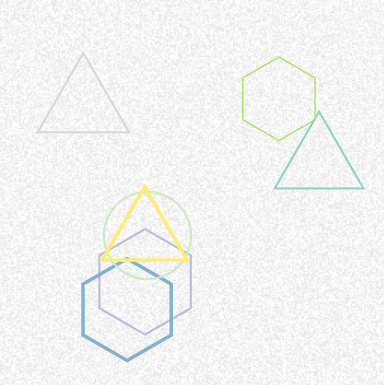[{"shape": "triangle", "thickness": 1.5, "radius": 0.66, "center": [0.829, 0.577]}, {"shape": "hexagon", "thickness": 1.5, "radius": 0.69, "center": [0.377, 0.268]}, {"shape": "hexagon", "thickness": 2.5, "radius": 0.66, "center": [0.33, 0.196]}, {"shape": "hexagon", "thickness": 1, "radius": 0.54, "center": [0.724, 0.743]}, {"shape": "triangle", "thickness": 1.5, "radius": 0.69, "center": [0.217, 0.725]}, {"shape": "circle", "thickness": 1.5, "radius": 0.57, "center": [0.383, 0.388]}, {"shape": "triangle", "thickness": 2.5, "radius": 0.64, "center": [0.376, 0.388]}]